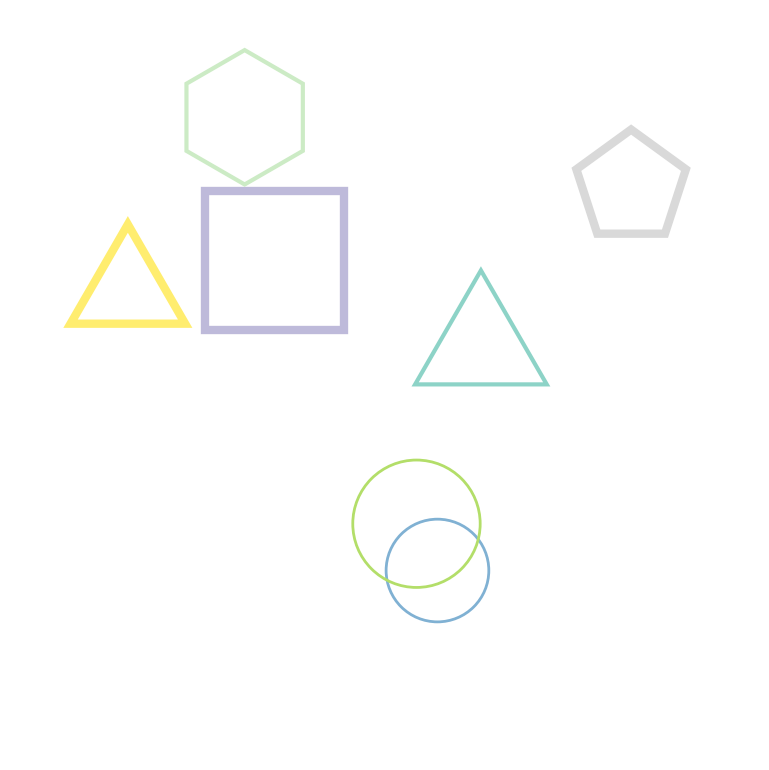[{"shape": "triangle", "thickness": 1.5, "radius": 0.49, "center": [0.625, 0.55]}, {"shape": "square", "thickness": 3, "radius": 0.45, "center": [0.357, 0.662]}, {"shape": "circle", "thickness": 1, "radius": 0.33, "center": [0.568, 0.259]}, {"shape": "circle", "thickness": 1, "radius": 0.41, "center": [0.541, 0.32]}, {"shape": "pentagon", "thickness": 3, "radius": 0.37, "center": [0.82, 0.757]}, {"shape": "hexagon", "thickness": 1.5, "radius": 0.44, "center": [0.318, 0.848]}, {"shape": "triangle", "thickness": 3, "radius": 0.43, "center": [0.166, 0.623]}]